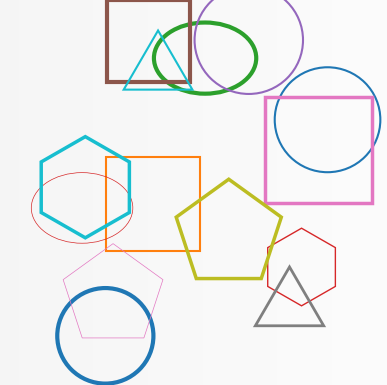[{"shape": "circle", "thickness": 3, "radius": 0.62, "center": [0.272, 0.128]}, {"shape": "circle", "thickness": 1.5, "radius": 0.68, "center": [0.845, 0.689]}, {"shape": "square", "thickness": 1.5, "radius": 0.61, "center": [0.395, 0.471]}, {"shape": "oval", "thickness": 3, "radius": 0.66, "center": [0.529, 0.849]}, {"shape": "hexagon", "thickness": 1, "radius": 0.5, "center": [0.778, 0.306]}, {"shape": "oval", "thickness": 0.5, "radius": 0.65, "center": [0.212, 0.46]}, {"shape": "circle", "thickness": 1.5, "radius": 0.7, "center": [0.642, 0.896]}, {"shape": "square", "thickness": 3, "radius": 0.54, "center": [0.383, 0.894]}, {"shape": "square", "thickness": 2.5, "radius": 0.69, "center": [0.822, 0.61]}, {"shape": "pentagon", "thickness": 0.5, "radius": 0.68, "center": [0.292, 0.232]}, {"shape": "triangle", "thickness": 2, "radius": 0.51, "center": [0.747, 0.205]}, {"shape": "pentagon", "thickness": 2.5, "radius": 0.71, "center": [0.59, 0.392]}, {"shape": "triangle", "thickness": 1.5, "radius": 0.51, "center": [0.408, 0.818]}, {"shape": "hexagon", "thickness": 2.5, "radius": 0.66, "center": [0.22, 0.514]}]